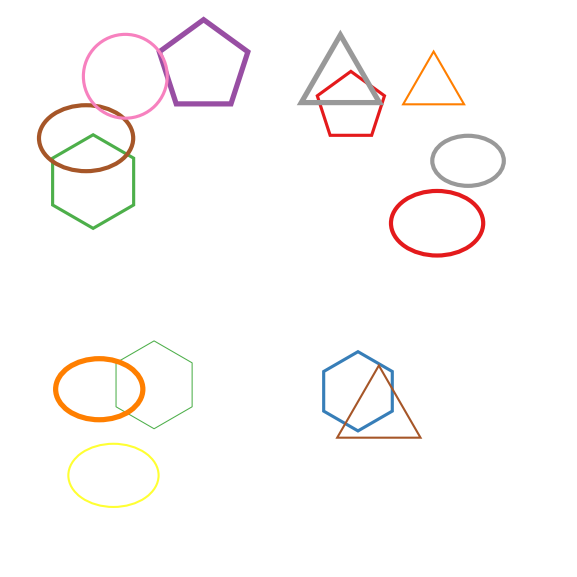[{"shape": "pentagon", "thickness": 1.5, "radius": 0.31, "center": [0.608, 0.814]}, {"shape": "oval", "thickness": 2, "radius": 0.4, "center": [0.757, 0.613]}, {"shape": "hexagon", "thickness": 1.5, "radius": 0.34, "center": [0.62, 0.322]}, {"shape": "hexagon", "thickness": 0.5, "radius": 0.38, "center": [0.267, 0.333]}, {"shape": "hexagon", "thickness": 1.5, "radius": 0.41, "center": [0.161, 0.685]}, {"shape": "pentagon", "thickness": 2.5, "radius": 0.4, "center": [0.353, 0.884]}, {"shape": "oval", "thickness": 2.5, "radius": 0.38, "center": [0.172, 0.325]}, {"shape": "triangle", "thickness": 1, "radius": 0.3, "center": [0.751, 0.849]}, {"shape": "oval", "thickness": 1, "radius": 0.39, "center": [0.196, 0.176]}, {"shape": "oval", "thickness": 2, "radius": 0.41, "center": [0.149, 0.76]}, {"shape": "triangle", "thickness": 1, "radius": 0.42, "center": [0.656, 0.283]}, {"shape": "circle", "thickness": 1.5, "radius": 0.36, "center": [0.217, 0.867]}, {"shape": "triangle", "thickness": 2.5, "radius": 0.39, "center": [0.589, 0.861]}, {"shape": "oval", "thickness": 2, "radius": 0.31, "center": [0.81, 0.721]}]